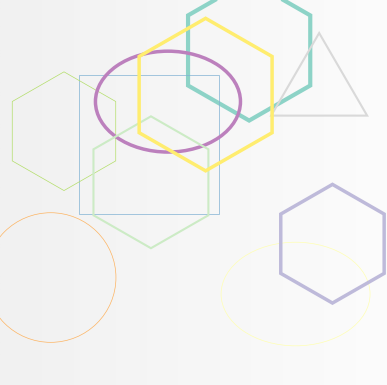[{"shape": "hexagon", "thickness": 3, "radius": 0.91, "center": [0.643, 0.869]}, {"shape": "oval", "thickness": 0.5, "radius": 0.96, "center": [0.763, 0.236]}, {"shape": "hexagon", "thickness": 2.5, "radius": 0.77, "center": [0.858, 0.367]}, {"shape": "square", "thickness": 0.5, "radius": 0.9, "center": [0.384, 0.624]}, {"shape": "circle", "thickness": 0.5, "radius": 0.84, "center": [0.131, 0.279]}, {"shape": "hexagon", "thickness": 0.5, "radius": 0.77, "center": [0.165, 0.659]}, {"shape": "triangle", "thickness": 1.5, "radius": 0.72, "center": [0.824, 0.771]}, {"shape": "oval", "thickness": 2.5, "radius": 0.94, "center": [0.433, 0.736]}, {"shape": "hexagon", "thickness": 1.5, "radius": 0.86, "center": [0.39, 0.527]}, {"shape": "hexagon", "thickness": 2.5, "radius": 0.99, "center": [0.531, 0.754]}]